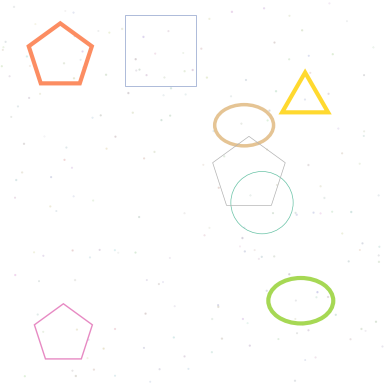[{"shape": "circle", "thickness": 0.5, "radius": 0.4, "center": [0.681, 0.474]}, {"shape": "pentagon", "thickness": 3, "radius": 0.43, "center": [0.157, 0.853]}, {"shape": "square", "thickness": 0.5, "radius": 0.46, "center": [0.417, 0.869]}, {"shape": "pentagon", "thickness": 1, "radius": 0.4, "center": [0.165, 0.132]}, {"shape": "oval", "thickness": 3, "radius": 0.42, "center": [0.781, 0.219]}, {"shape": "triangle", "thickness": 3, "radius": 0.34, "center": [0.792, 0.743]}, {"shape": "oval", "thickness": 2.5, "radius": 0.38, "center": [0.634, 0.675]}, {"shape": "pentagon", "thickness": 0.5, "radius": 0.5, "center": [0.647, 0.547]}]